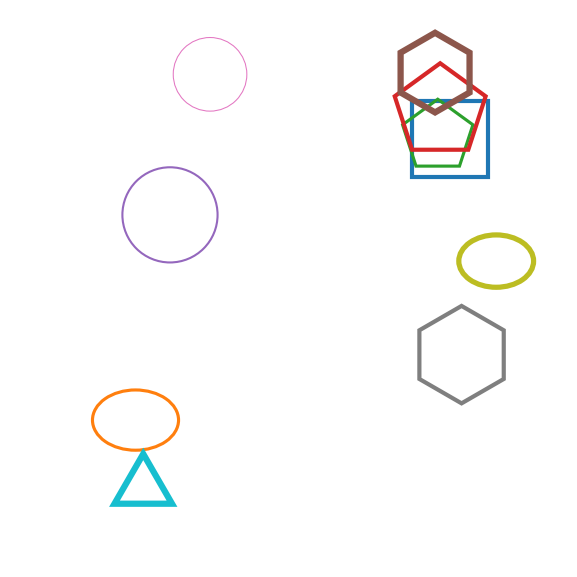[{"shape": "square", "thickness": 2, "radius": 0.33, "center": [0.779, 0.759]}, {"shape": "oval", "thickness": 1.5, "radius": 0.37, "center": [0.235, 0.272]}, {"shape": "pentagon", "thickness": 1.5, "radius": 0.32, "center": [0.758, 0.763]}, {"shape": "pentagon", "thickness": 2, "radius": 0.41, "center": [0.762, 0.807]}, {"shape": "circle", "thickness": 1, "radius": 0.41, "center": [0.294, 0.627]}, {"shape": "hexagon", "thickness": 3, "radius": 0.34, "center": [0.753, 0.873]}, {"shape": "circle", "thickness": 0.5, "radius": 0.32, "center": [0.364, 0.87]}, {"shape": "hexagon", "thickness": 2, "radius": 0.42, "center": [0.799, 0.385]}, {"shape": "oval", "thickness": 2.5, "radius": 0.32, "center": [0.859, 0.547]}, {"shape": "triangle", "thickness": 3, "radius": 0.29, "center": [0.248, 0.156]}]